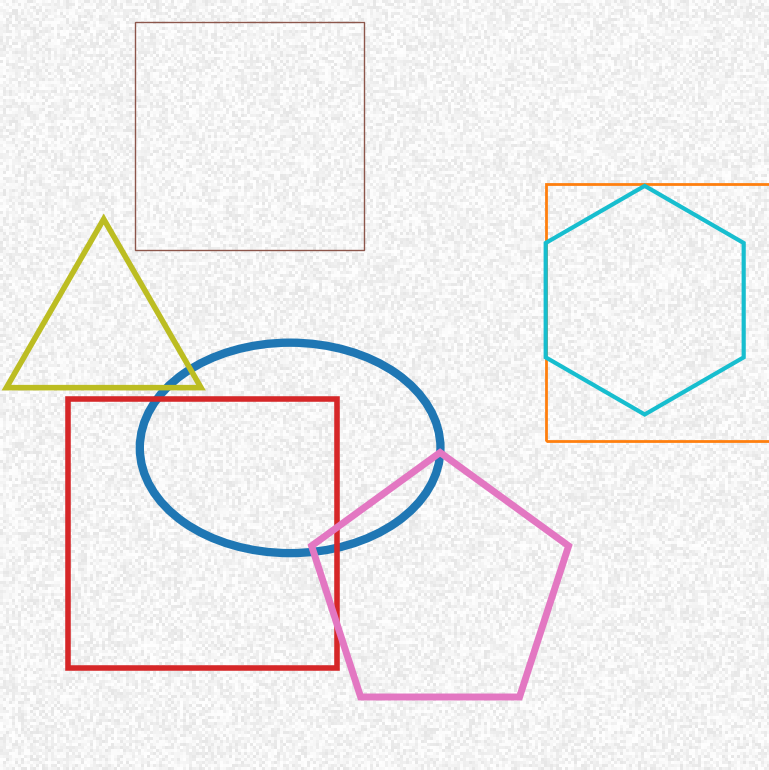[{"shape": "oval", "thickness": 3, "radius": 0.98, "center": [0.377, 0.418]}, {"shape": "square", "thickness": 1, "radius": 0.84, "center": [0.876, 0.594]}, {"shape": "square", "thickness": 2, "radius": 0.87, "center": [0.263, 0.307]}, {"shape": "square", "thickness": 0.5, "radius": 0.74, "center": [0.324, 0.823]}, {"shape": "pentagon", "thickness": 2.5, "radius": 0.88, "center": [0.572, 0.237]}, {"shape": "triangle", "thickness": 2, "radius": 0.73, "center": [0.135, 0.57]}, {"shape": "hexagon", "thickness": 1.5, "radius": 0.74, "center": [0.837, 0.61]}]